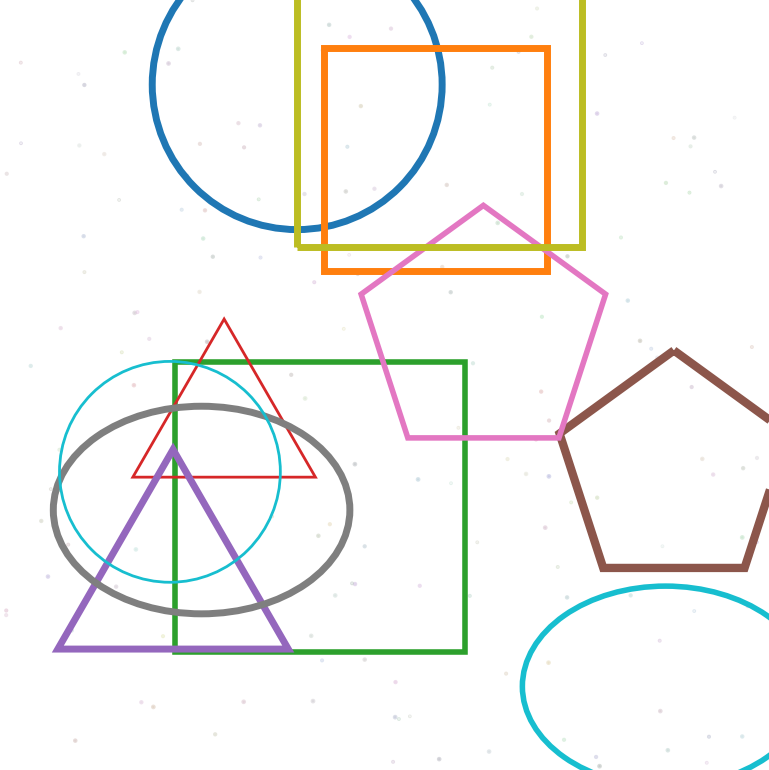[{"shape": "circle", "thickness": 2.5, "radius": 0.94, "center": [0.386, 0.89]}, {"shape": "square", "thickness": 2.5, "radius": 0.73, "center": [0.566, 0.793]}, {"shape": "square", "thickness": 2, "radius": 0.94, "center": [0.416, 0.342]}, {"shape": "triangle", "thickness": 1, "radius": 0.68, "center": [0.291, 0.449]}, {"shape": "triangle", "thickness": 2.5, "radius": 0.86, "center": [0.225, 0.243]}, {"shape": "pentagon", "thickness": 3, "radius": 0.78, "center": [0.875, 0.389]}, {"shape": "pentagon", "thickness": 2, "radius": 0.83, "center": [0.628, 0.566]}, {"shape": "oval", "thickness": 2.5, "radius": 0.96, "center": [0.262, 0.338]}, {"shape": "square", "thickness": 2.5, "radius": 0.93, "center": [0.571, 0.864]}, {"shape": "oval", "thickness": 2, "radius": 0.93, "center": [0.864, 0.109]}, {"shape": "circle", "thickness": 1, "radius": 0.72, "center": [0.221, 0.387]}]